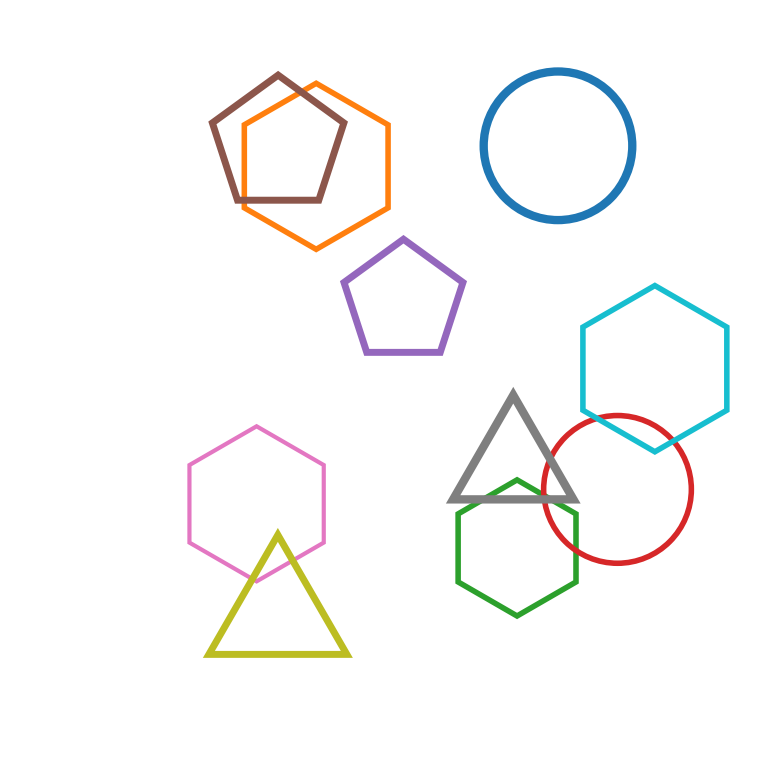[{"shape": "circle", "thickness": 3, "radius": 0.48, "center": [0.725, 0.811]}, {"shape": "hexagon", "thickness": 2, "radius": 0.54, "center": [0.411, 0.784]}, {"shape": "hexagon", "thickness": 2, "radius": 0.44, "center": [0.672, 0.288]}, {"shape": "circle", "thickness": 2, "radius": 0.48, "center": [0.802, 0.364]}, {"shape": "pentagon", "thickness": 2.5, "radius": 0.41, "center": [0.524, 0.608]}, {"shape": "pentagon", "thickness": 2.5, "radius": 0.45, "center": [0.361, 0.813]}, {"shape": "hexagon", "thickness": 1.5, "radius": 0.5, "center": [0.333, 0.346]}, {"shape": "triangle", "thickness": 3, "radius": 0.45, "center": [0.667, 0.397]}, {"shape": "triangle", "thickness": 2.5, "radius": 0.52, "center": [0.361, 0.202]}, {"shape": "hexagon", "thickness": 2, "radius": 0.54, "center": [0.85, 0.521]}]